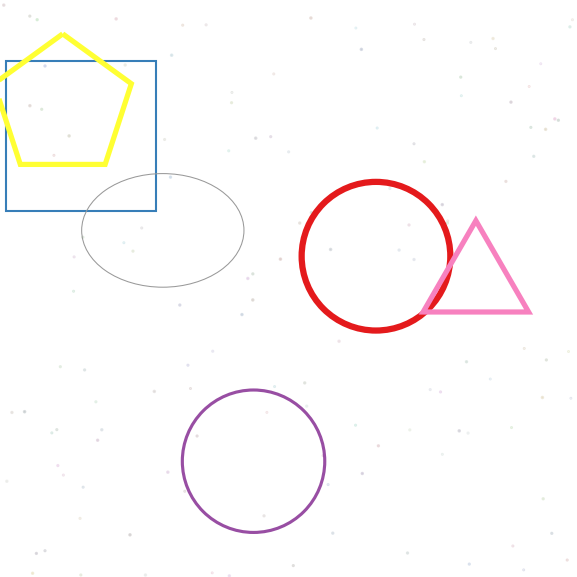[{"shape": "circle", "thickness": 3, "radius": 0.64, "center": [0.651, 0.555]}, {"shape": "square", "thickness": 1, "radius": 0.65, "center": [0.14, 0.763]}, {"shape": "circle", "thickness": 1.5, "radius": 0.62, "center": [0.439, 0.2]}, {"shape": "pentagon", "thickness": 2.5, "radius": 0.62, "center": [0.109, 0.816]}, {"shape": "triangle", "thickness": 2.5, "radius": 0.53, "center": [0.824, 0.512]}, {"shape": "oval", "thickness": 0.5, "radius": 0.7, "center": [0.282, 0.6]}]